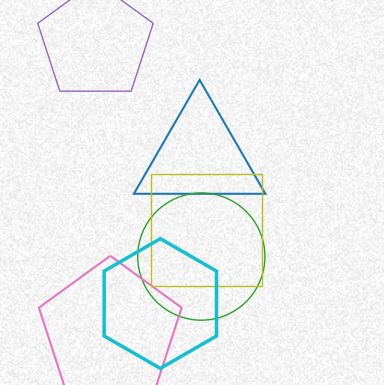[{"shape": "triangle", "thickness": 1.5, "radius": 0.99, "center": [0.519, 0.595]}, {"shape": "circle", "thickness": 1, "radius": 0.83, "center": [0.523, 0.334]}, {"shape": "pentagon", "thickness": 1, "radius": 0.79, "center": [0.248, 0.891]}, {"shape": "pentagon", "thickness": 1.5, "radius": 0.97, "center": [0.286, 0.141]}, {"shape": "square", "thickness": 1, "radius": 0.72, "center": [0.537, 0.403]}, {"shape": "hexagon", "thickness": 2.5, "radius": 0.84, "center": [0.416, 0.212]}]